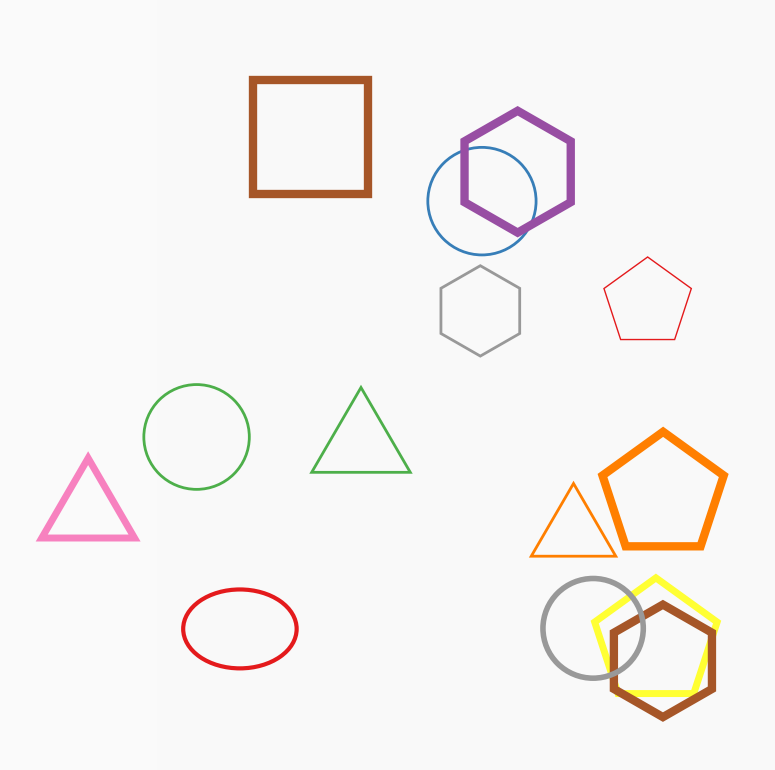[{"shape": "pentagon", "thickness": 0.5, "radius": 0.3, "center": [0.836, 0.607]}, {"shape": "oval", "thickness": 1.5, "radius": 0.37, "center": [0.31, 0.183]}, {"shape": "circle", "thickness": 1, "radius": 0.35, "center": [0.622, 0.739]}, {"shape": "triangle", "thickness": 1, "radius": 0.37, "center": [0.466, 0.423]}, {"shape": "circle", "thickness": 1, "radius": 0.34, "center": [0.254, 0.433]}, {"shape": "hexagon", "thickness": 3, "radius": 0.4, "center": [0.668, 0.777]}, {"shape": "triangle", "thickness": 1, "radius": 0.31, "center": [0.74, 0.309]}, {"shape": "pentagon", "thickness": 3, "radius": 0.41, "center": [0.856, 0.357]}, {"shape": "pentagon", "thickness": 2.5, "radius": 0.42, "center": [0.846, 0.166]}, {"shape": "square", "thickness": 3, "radius": 0.37, "center": [0.401, 0.822]}, {"shape": "hexagon", "thickness": 3, "radius": 0.37, "center": [0.855, 0.142]}, {"shape": "triangle", "thickness": 2.5, "radius": 0.35, "center": [0.114, 0.336]}, {"shape": "circle", "thickness": 2, "radius": 0.32, "center": [0.765, 0.184]}, {"shape": "hexagon", "thickness": 1, "radius": 0.29, "center": [0.62, 0.596]}]